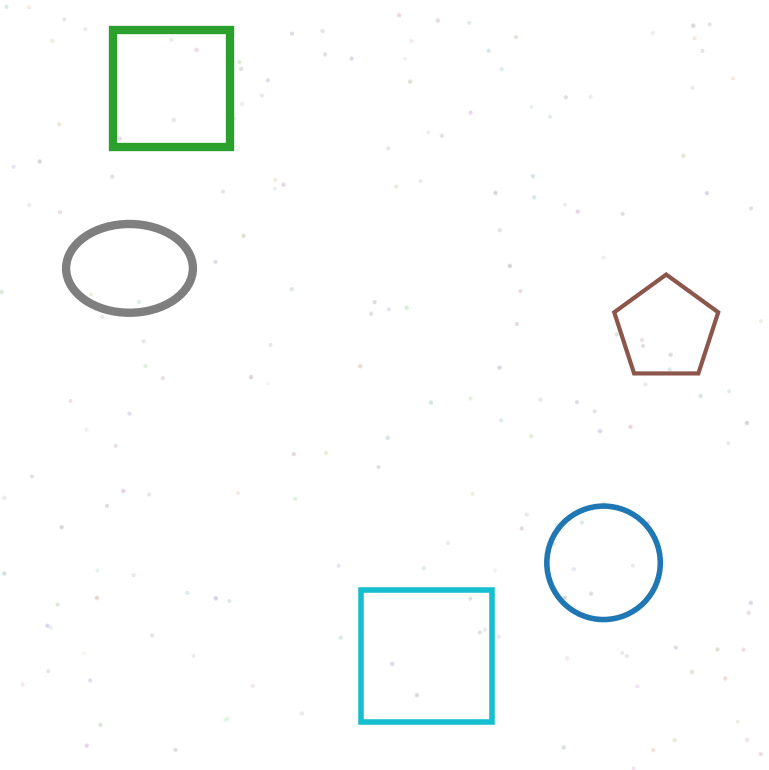[{"shape": "circle", "thickness": 2, "radius": 0.37, "center": [0.784, 0.269]}, {"shape": "square", "thickness": 3, "radius": 0.38, "center": [0.223, 0.885]}, {"shape": "pentagon", "thickness": 1.5, "radius": 0.36, "center": [0.865, 0.572]}, {"shape": "oval", "thickness": 3, "radius": 0.41, "center": [0.168, 0.651]}, {"shape": "square", "thickness": 2, "radius": 0.43, "center": [0.554, 0.148]}]